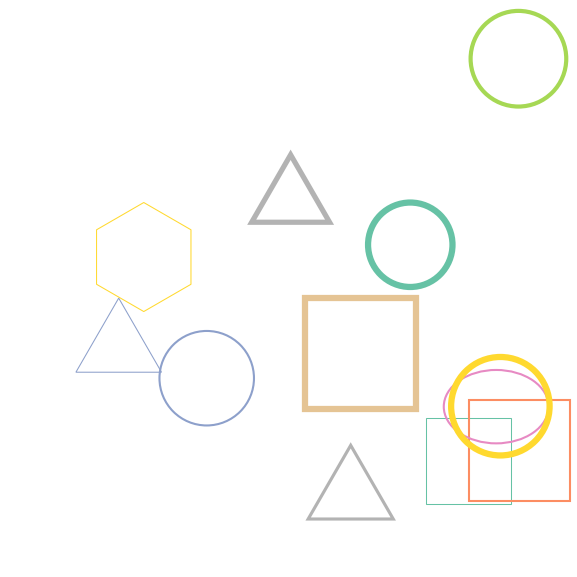[{"shape": "square", "thickness": 0.5, "radius": 0.37, "center": [0.811, 0.201]}, {"shape": "circle", "thickness": 3, "radius": 0.37, "center": [0.71, 0.575]}, {"shape": "square", "thickness": 1, "radius": 0.44, "center": [0.899, 0.219]}, {"shape": "circle", "thickness": 1, "radius": 0.41, "center": [0.358, 0.344]}, {"shape": "triangle", "thickness": 0.5, "radius": 0.43, "center": [0.206, 0.397]}, {"shape": "oval", "thickness": 1, "radius": 0.45, "center": [0.859, 0.295]}, {"shape": "circle", "thickness": 2, "radius": 0.41, "center": [0.898, 0.897]}, {"shape": "hexagon", "thickness": 0.5, "radius": 0.47, "center": [0.249, 0.554]}, {"shape": "circle", "thickness": 3, "radius": 0.43, "center": [0.866, 0.296]}, {"shape": "square", "thickness": 3, "radius": 0.48, "center": [0.624, 0.388]}, {"shape": "triangle", "thickness": 1.5, "radius": 0.43, "center": [0.607, 0.143]}, {"shape": "triangle", "thickness": 2.5, "radius": 0.39, "center": [0.503, 0.653]}]